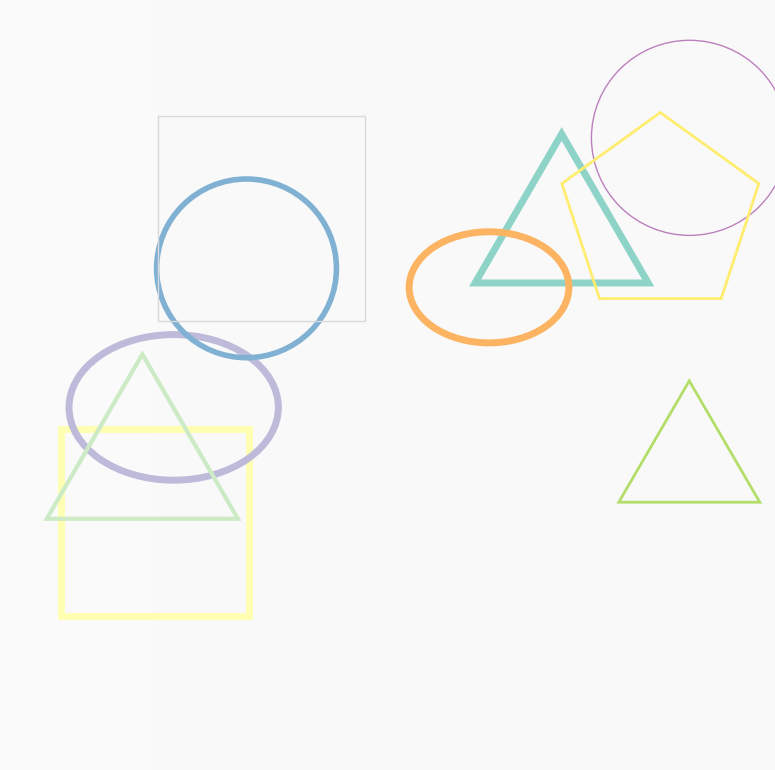[{"shape": "triangle", "thickness": 2.5, "radius": 0.64, "center": [0.725, 0.697]}, {"shape": "square", "thickness": 2.5, "radius": 0.61, "center": [0.2, 0.322]}, {"shape": "oval", "thickness": 2.5, "radius": 0.68, "center": [0.224, 0.471]}, {"shape": "circle", "thickness": 2, "radius": 0.58, "center": [0.318, 0.652]}, {"shape": "oval", "thickness": 2.5, "radius": 0.52, "center": [0.631, 0.627]}, {"shape": "triangle", "thickness": 1, "radius": 0.53, "center": [0.889, 0.4]}, {"shape": "square", "thickness": 0.5, "radius": 0.67, "center": [0.338, 0.717]}, {"shape": "circle", "thickness": 0.5, "radius": 0.63, "center": [0.89, 0.821]}, {"shape": "triangle", "thickness": 1.5, "radius": 0.71, "center": [0.184, 0.397]}, {"shape": "pentagon", "thickness": 1, "radius": 0.67, "center": [0.852, 0.72]}]